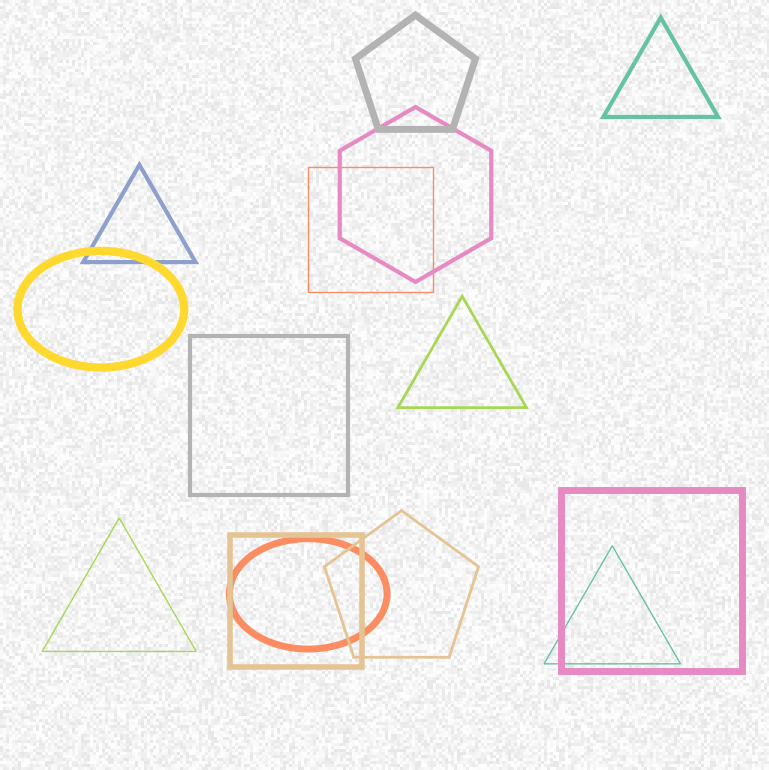[{"shape": "triangle", "thickness": 0.5, "radius": 0.51, "center": [0.795, 0.189]}, {"shape": "triangle", "thickness": 1.5, "radius": 0.43, "center": [0.858, 0.891]}, {"shape": "square", "thickness": 0.5, "radius": 0.41, "center": [0.481, 0.702]}, {"shape": "oval", "thickness": 2.5, "radius": 0.51, "center": [0.4, 0.229]}, {"shape": "triangle", "thickness": 1.5, "radius": 0.42, "center": [0.181, 0.702]}, {"shape": "hexagon", "thickness": 1.5, "radius": 0.57, "center": [0.54, 0.747]}, {"shape": "square", "thickness": 2.5, "radius": 0.59, "center": [0.846, 0.246]}, {"shape": "triangle", "thickness": 1, "radius": 0.48, "center": [0.6, 0.519]}, {"shape": "triangle", "thickness": 0.5, "radius": 0.58, "center": [0.155, 0.212]}, {"shape": "oval", "thickness": 3, "radius": 0.54, "center": [0.131, 0.598]}, {"shape": "pentagon", "thickness": 1, "radius": 0.53, "center": [0.521, 0.232]}, {"shape": "square", "thickness": 2, "radius": 0.43, "center": [0.384, 0.22]}, {"shape": "square", "thickness": 1.5, "radius": 0.51, "center": [0.349, 0.46]}, {"shape": "pentagon", "thickness": 2.5, "radius": 0.41, "center": [0.54, 0.898]}]